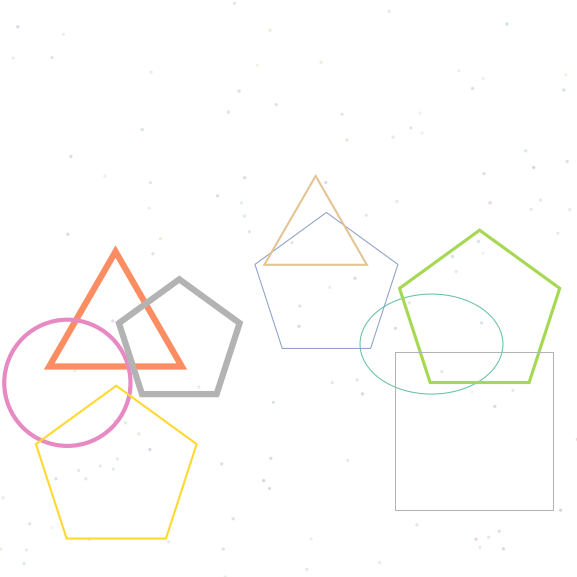[{"shape": "oval", "thickness": 0.5, "radius": 0.62, "center": [0.747, 0.403]}, {"shape": "triangle", "thickness": 3, "radius": 0.66, "center": [0.2, 0.431]}, {"shape": "pentagon", "thickness": 0.5, "radius": 0.65, "center": [0.565, 0.501]}, {"shape": "circle", "thickness": 2, "radius": 0.55, "center": [0.117, 0.336]}, {"shape": "pentagon", "thickness": 1.5, "radius": 0.73, "center": [0.831, 0.455]}, {"shape": "pentagon", "thickness": 1, "radius": 0.73, "center": [0.201, 0.185]}, {"shape": "triangle", "thickness": 1, "radius": 0.51, "center": [0.547, 0.592]}, {"shape": "square", "thickness": 0.5, "radius": 0.69, "center": [0.82, 0.253]}, {"shape": "pentagon", "thickness": 3, "radius": 0.55, "center": [0.31, 0.406]}]